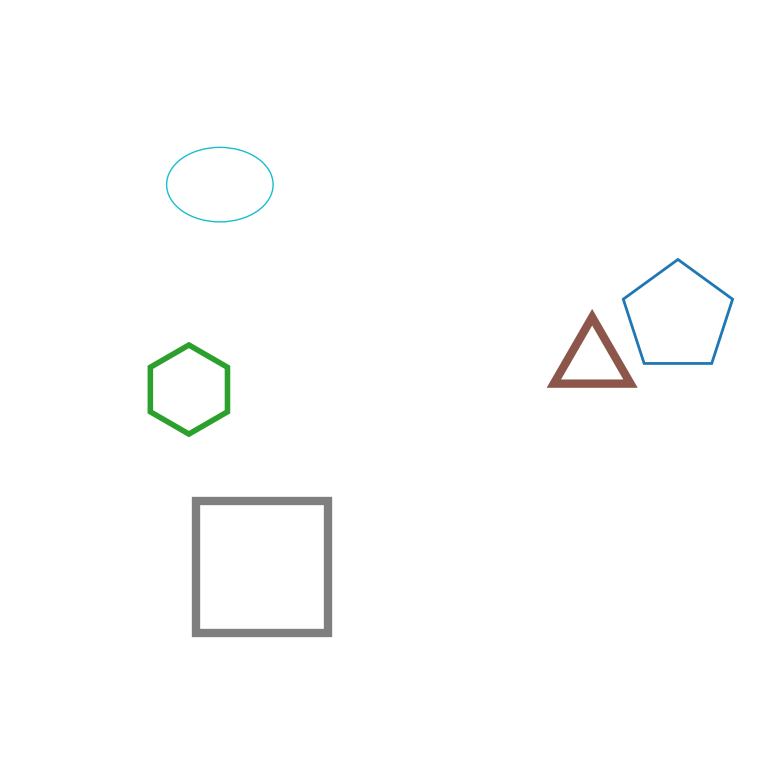[{"shape": "pentagon", "thickness": 1, "radius": 0.37, "center": [0.88, 0.588]}, {"shape": "hexagon", "thickness": 2, "radius": 0.29, "center": [0.245, 0.494]}, {"shape": "triangle", "thickness": 3, "radius": 0.29, "center": [0.769, 0.531]}, {"shape": "square", "thickness": 3, "radius": 0.43, "center": [0.34, 0.263]}, {"shape": "oval", "thickness": 0.5, "radius": 0.35, "center": [0.286, 0.76]}]